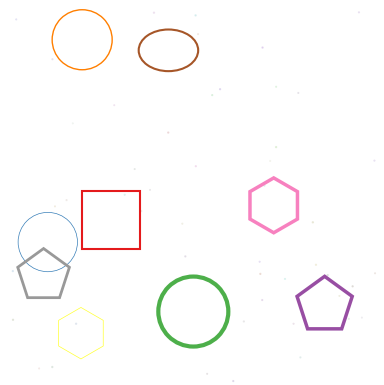[{"shape": "square", "thickness": 1.5, "radius": 0.38, "center": [0.289, 0.428]}, {"shape": "circle", "thickness": 0.5, "radius": 0.39, "center": [0.124, 0.371]}, {"shape": "circle", "thickness": 3, "radius": 0.45, "center": [0.502, 0.191]}, {"shape": "pentagon", "thickness": 2.5, "radius": 0.38, "center": [0.843, 0.207]}, {"shape": "circle", "thickness": 1, "radius": 0.39, "center": [0.213, 0.897]}, {"shape": "hexagon", "thickness": 0.5, "radius": 0.33, "center": [0.21, 0.135]}, {"shape": "oval", "thickness": 1.5, "radius": 0.39, "center": [0.437, 0.869]}, {"shape": "hexagon", "thickness": 2.5, "radius": 0.36, "center": [0.711, 0.467]}, {"shape": "pentagon", "thickness": 2, "radius": 0.35, "center": [0.113, 0.284]}]